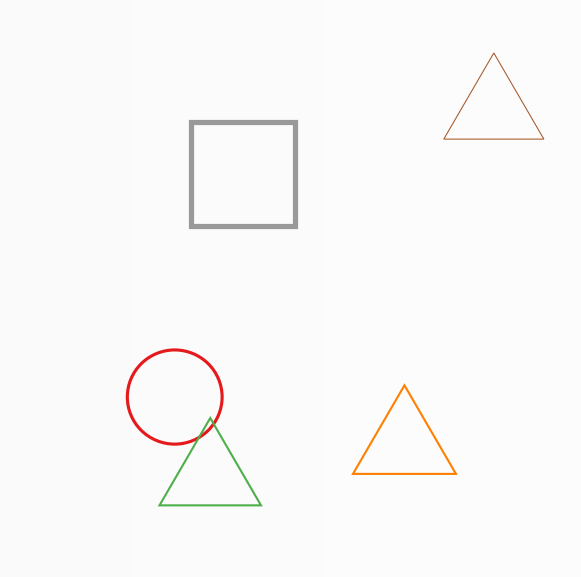[{"shape": "circle", "thickness": 1.5, "radius": 0.41, "center": [0.301, 0.312]}, {"shape": "triangle", "thickness": 1, "radius": 0.5, "center": [0.362, 0.174]}, {"shape": "triangle", "thickness": 1, "radius": 0.51, "center": [0.696, 0.23]}, {"shape": "triangle", "thickness": 0.5, "radius": 0.5, "center": [0.85, 0.808]}, {"shape": "square", "thickness": 2.5, "radius": 0.45, "center": [0.418, 0.698]}]